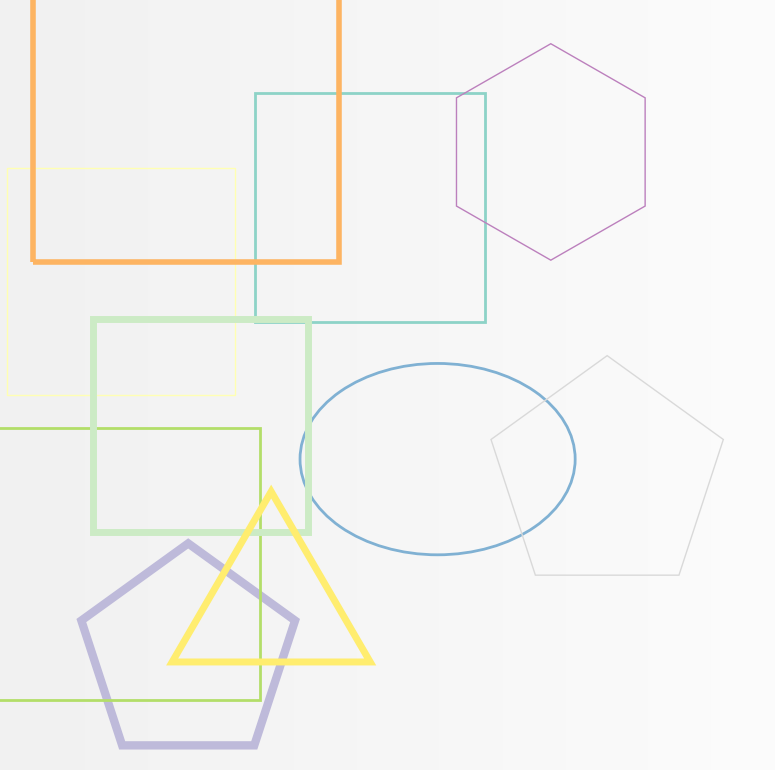[{"shape": "square", "thickness": 1, "radius": 0.74, "center": [0.477, 0.731]}, {"shape": "square", "thickness": 0.5, "radius": 0.74, "center": [0.156, 0.635]}, {"shape": "pentagon", "thickness": 3, "radius": 0.72, "center": [0.243, 0.149]}, {"shape": "oval", "thickness": 1, "radius": 0.89, "center": [0.565, 0.404]}, {"shape": "square", "thickness": 2, "radius": 0.99, "center": [0.24, 0.857]}, {"shape": "square", "thickness": 1, "radius": 0.88, "center": [0.159, 0.268]}, {"shape": "pentagon", "thickness": 0.5, "radius": 0.79, "center": [0.783, 0.381]}, {"shape": "hexagon", "thickness": 0.5, "radius": 0.7, "center": [0.711, 0.803]}, {"shape": "square", "thickness": 2.5, "radius": 0.69, "center": [0.259, 0.448]}, {"shape": "triangle", "thickness": 2.5, "radius": 0.74, "center": [0.35, 0.214]}]